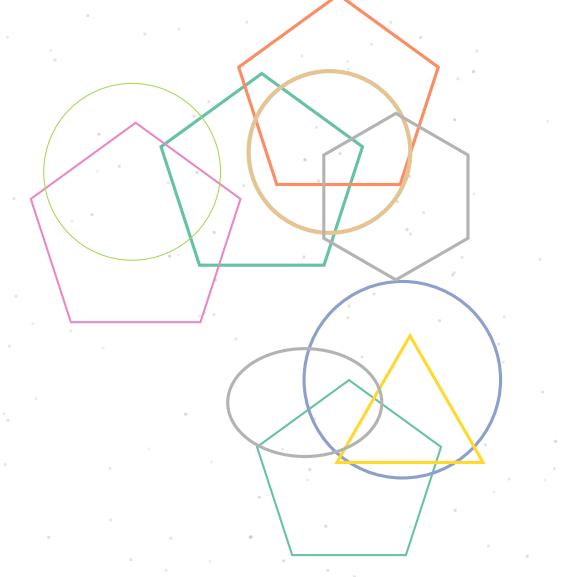[{"shape": "pentagon", "thickness": 1, "radius": 0.84, "center": [0.604, 0.173]}, {"shape": "pentagon", "thickness": 1.5, "radius": 0.92, "center": [0.453, 0.688]}, {"shape": "pentagon", "thickness": 1.5, "radius": 0.91, "center": [0.586, 0.827]}, {"shape": "circle", "thickness": 1.5, "radius": 0.85, "center": [0.697, 0.342]}, {"shape": "pentagon", "thickness": 1, "radius": 0.95, "center": [0.235, 0.596]}, {"shape": "circle", "thickness": 0.5, "radius": 0.77, "center": [0.229, 0.702]}, {"shape": "triangle", "thickness": 1.5, "radius": 0.73, "center": [0.71, 0.271]}, {"shape": "circle", "thickness": 2, "radius": 0.7, "center": [0.57, 0.736]}, {"shape": "hexagon", "thickness": 1.5, "radius": 0.72, "center": [0.686, 0.659]}, {"shape": "oval", "thickness": 1.5, "radius": 0.67, "center": [0.528, 0.302]}]